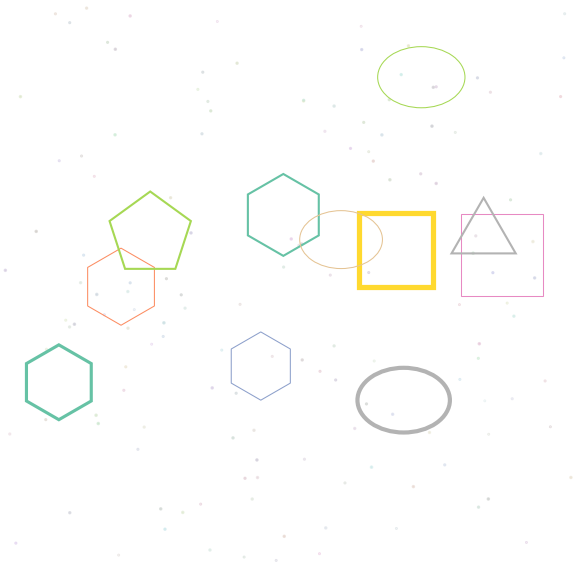[{"shape": "hexagon", "thickness": 1, "radius": 0.35, "center": [0.491, 0.627]}, {"shape": "hexagon", "thickness": 1.5, "radius": 0.32, "center": [0.102, 0.337]}, {"shape": "hexagon", "thickness": 0.5, "radius": 0.33, "center": [0.21, 0.503]}, {"shape": "hexagon", "thickness": 0.5, "radius": 0.3, "center": [0.452, 0.365]}, {"shape": "square", "thickness": 0.5, "radius": 0.36, "center": [0.87, 0.558]}, {"shape": "pentagon", "thickness": 1, "radius": 0.37, "center": [0.26, 0.593]}, {"shape": "oval", "thickness": 0.5, "radius": 0.38, "center": [0.73, 0.865]}, {"shape": "square", "thickness": 2.5, "radius": 0.32, "center": [0.686, 0.566]}, {"shape": "oval", "thickness": 0.5, "radius": 0.36, "center": [0.591, 0.584]}, {"shape": "oval", "thickness": 2, "radius": 0.4, "center": [0.699, 0.306]}, {"shape": "triangle", "thickness": 1, "radius": 0.32, "center": [0.837, 0.592]}]